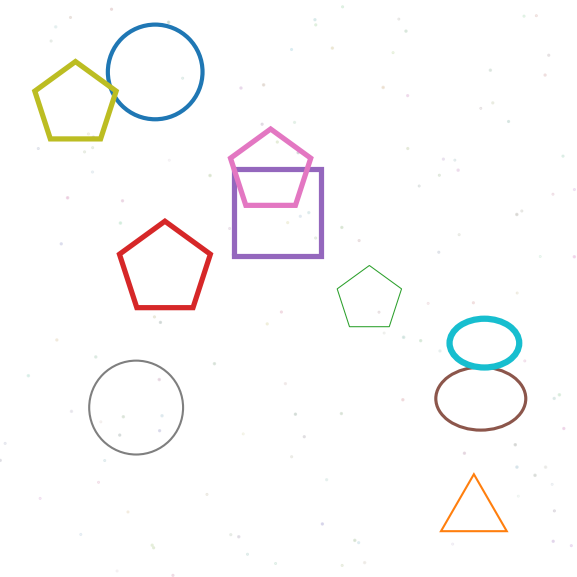[{"shape": "circle", "thickness": 2, "radius": 0.41, "center": [0.269, 0.875]}, {"shape": "triangle", "thickness": 1, "radius": 0.33, "center": [0.821, 0.112]}, {"shape": "pentagon", "thickness": 0.5, "radius": 0.29, "center": [0.64, 0.481]}, {"shape": "pentagon", "thickness": 2.5, "radius": 0.41, "center": [0.286, 0.533]}, {"shape": "square", "thickness": 2.5, "radius": 0.38, "center": [0.48, 0.631]}, {"shape": "oval", "thickness": 1.5, "radius": 0.39, "center": [0.833, 0.309]}, {"shape": "pentagon", "thickness": 2.5, "radius": 0.37, "center": [0.469, 0.703]}, {"shape": "circle", "thickness": 1, "radius": 0.41, "center": [0.236, 0.293]}, {"shape": "pentagon", "thickness": 2.5, "radius": 0.37, "center": [0.131, 0.818]}, {"shape": "oval", "thickness": 3, "radius": 0.3, "center": [0.839, 0.405]}]